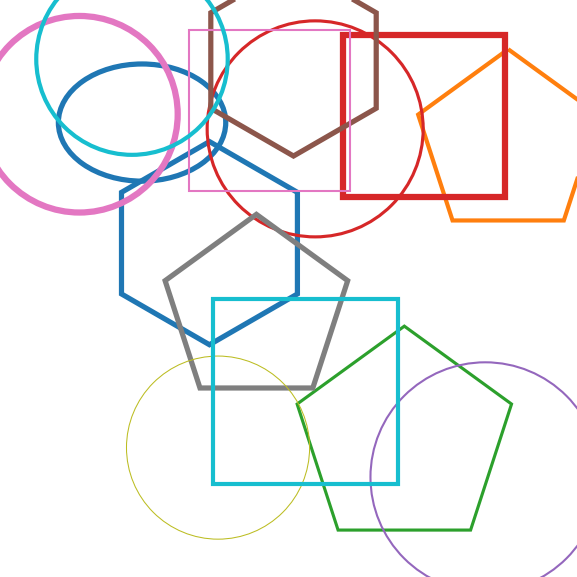[{"shape": "hexagon", "thickness": 2.5, "radius": 0.88, "center": [0.363, 0.578]}, {"shape": "oval", "thickness": 2.5, "radius": 0.72, "center": [0.246, 0.787]}, {"shape": "pentagon", "thickness": 2, "radius": 0.82, "center": [0.88, 0.75]}, {"shape": "pentagon", "thickness": 1.5, "radius": 0.98, "center": [0.7, 0.239]}, {"shape": "circle", "thickness": 1.5, "radius": 0.94, "center": [0.546, 0.776]}, {"shape": "square", "thickness": 3, "radius": 0.7, "center": [0.734, 0.798]}, {"shape": "circle", "thickness": 1, "radius": 0.99, "center": [0.84, 0.173]}, {"shape": "hexagon", "thickness": 2.5, "radius": 0.83, "center": [0.508, 0.894]}, {"shape": "square", "thickness": 1, "radius": 0.7, "center": [0.466, 0.808]}, {"shape": "circle", "thickness": 3, "radius": 0.85, "center": [0.138, 0.801]}, {"shape": "pentagon", "thickness": 2.5, "radius": 0.83, "center": [0.444, 0.462]}, {"shape": "circle", "thickness": 0.5, "radius": 0.79, "center": [0.378, 0.224]}, {"shape": "circle", "thickness": 2, "radius": 0.83, "center": [0.229, 0.897]}, {"shape": "square", "thickness": 2, "radius": 0.8, "center": [0.529, 0.322]}]